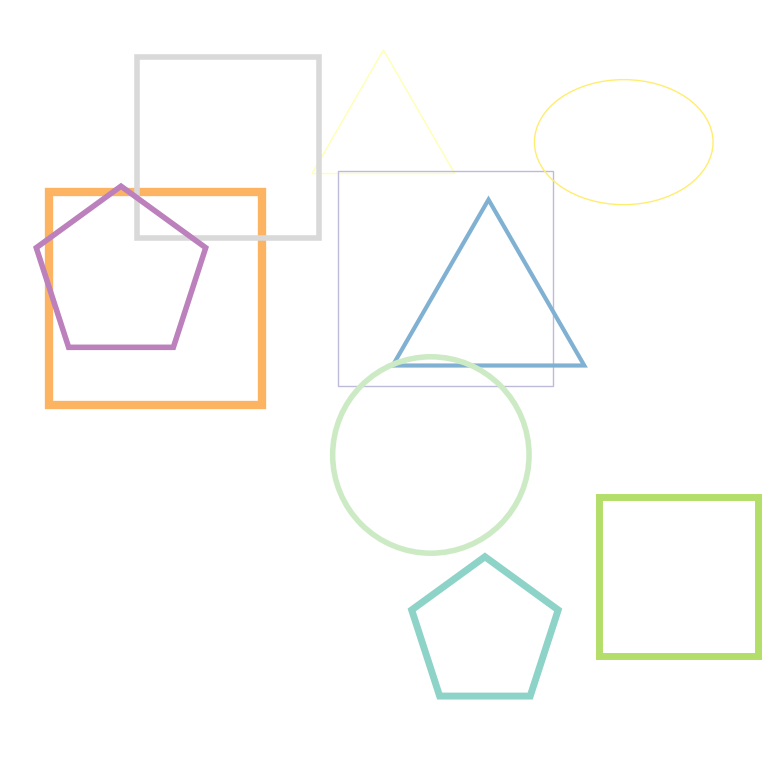[{"shape": "pentagon", "thickness": 2.5, "radius": 0.5, "center": [0.63, 0.177]}, {"shape": "triangle", "thickness": 0.5, "radius": 0.53, "center": [0.498, 0.828]}, {"shape": "square", "thickness": 0.5, "radius": 0.7, "center": [0.579, 0.638]}, {"shape": "triangle", "thickness": 1.5, "radius": 0.72, "center": [0.634, 0.597]}, {"shape": "square", "thickness": 3, "radius": 0.69, "center": [0.202, 0.612]}, {"shape": "square", "thickness": 2.5, "radius": 0.52, "center": [0.881, 0.251]}, {"shape": "square", "thickness": 2, "radius": 0.59, "center": [0.296, 0.809]}, {"shape": "pentagon", "thickness": 2, "radius": 0.58, "center": [0.157, 0.643]}, {"shape": "circle", "thickness": 2, "radius": 0.64, "center": [0.56, 0.409]}, {"shape": "oval", "thickness": 0.5, "radius": 0.58, "center": [0.81, 0.815]}]